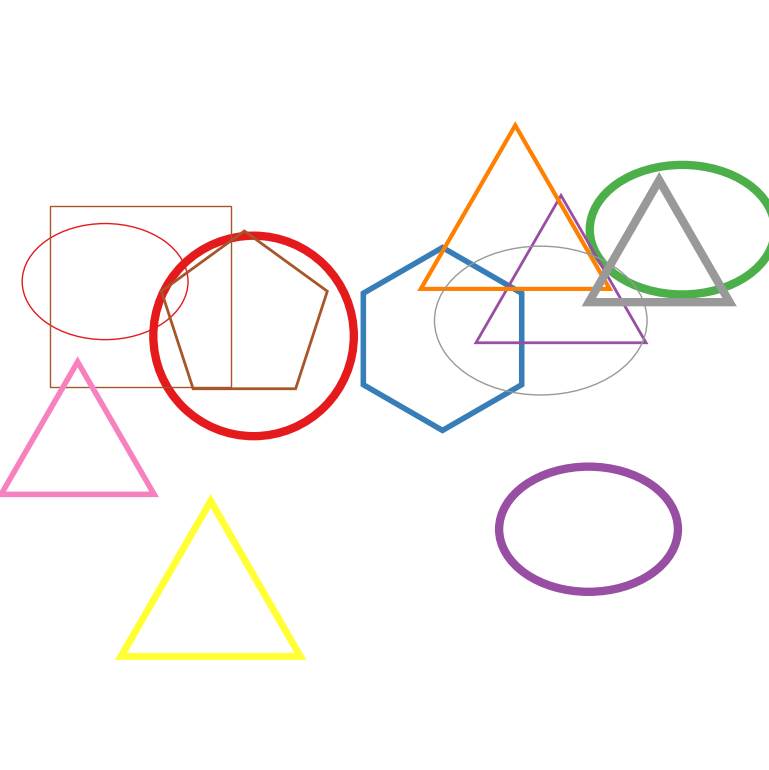[{"shape": "circle", "thickness": 3, "radius": 0.65, "center": [0.329, 0.564]}, {"shape": "oval", "thickness": 0.5, "radius": 0.54, "center": [0.136, 0.634]}, {"shape": "hexagon", "thickness": 2, "radius": 0.59, "center": [0.575, 0.56]}, {"shape": "oval", "thickness": 3, "radius": 0.6, "center": [0.886, 0.702]}, {"shape": "oval", "thickness": 3, "radius": 0.58, "center": [0.764, 0.313]}, {"shape": "triangle", "thickness": 1, "radius": 0.64, "center": [0.729, 0.619]}, {"shape": "triangle", "thickness": 1.5, "radius": 0.71, "center": [0.669, 0.696]}, {"shape": "triangle", "thickness": 2.5, "radius": 0.67, "center": [0.274, 0.215]}, {"shape": "pentagon", "thickness": 1, "radius": 0.57, "center": [0.317, 0.587]}, {"shape": "square", "thickness": 0.5, "radius": 0.59, "center": [0.182, 0.615]}, {"shape": "triangle", "thickness": 2, "radius": 0.57, "center": [0.101, 0.415]}, {"shape": "oval", "thickness": 0.5, "radius": 0.69, "center": [0.702, 0.584]}, {"shape": "triangle", "thickness": 3, "radius": 0.53, "center": [0.856, 0.66]}]